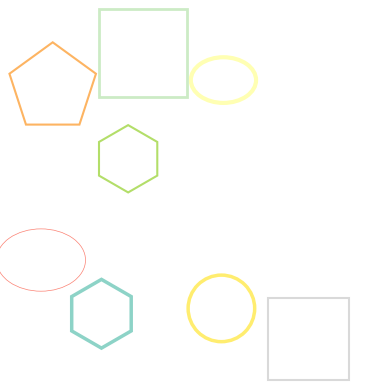[{"shape": "hexagon", "thickness": 2.5, "radius": 0.45, "center": [0.264, 0.185]}, {"shape": "oval", "thickness": 3, "radius": 0.42, "center": [0.58, 0.792]}, {"shape": "oval", "thickness": 0.5, "radius": 0.58, "center": [0.106, 0.325]}, {"shape": "pentagon", "thickness": 1.5, "radius": 0.59, "center": [0.137, 0.772]}, {"shape": "hexagon", "thickness": 1.5, "radius": 0.44, "center": [0.333, 0.588]}, {"shape": "square", "thickness": 1.5, "radius": 0.53, "center": [0.801, 0.12]}, {"shape": "square", "thickness": 2, "radius": 0.57, "center": [0.372, 0.863]}, {"shape": "circle", "thickness": 2.5, "radius": 0.43, "center": [0.575, 0.199]}]